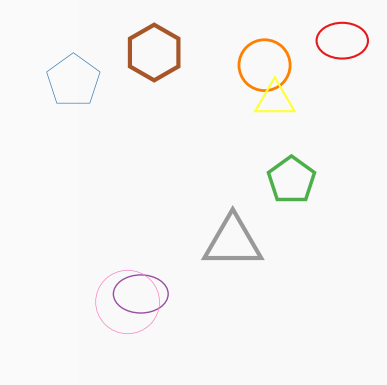[{"shape": "oval", "thickness": 1.5, "radius": 0.33, "center": [0.883, 0.894]}, {"shape": "pentagon", "thickness": 0.5, "radius": 0.36, "center": [0.189, 0.791]}, {"shape": "pentagon", "thickness": 2.5, "radius": 0.31, "center": [0.752, 0.532]}, {"shape": "oval", "thickness": 1, "radius": 0.35, "center": [0.363, 0.236]}, {"shape": "circle", "thickness": 2, "radius": 0.33, "center": [0.683, 0.831]}, {"shape": "triangle", "thickness": 1.5, "radius": 0.29, "center": [0.709, 0.74]}, {"shape": "hexagon", "thickness": 3, "radius": 0.36, "center": [0.398, 0.864]}, {"shape": "circle", "thickness": 0.5, "radius": 0.41, "center": [0.329, 0.216]}, {"shape": "triangle", "thickness": 3, "radius": 0.42, "center": [0.601, 0.372]}]